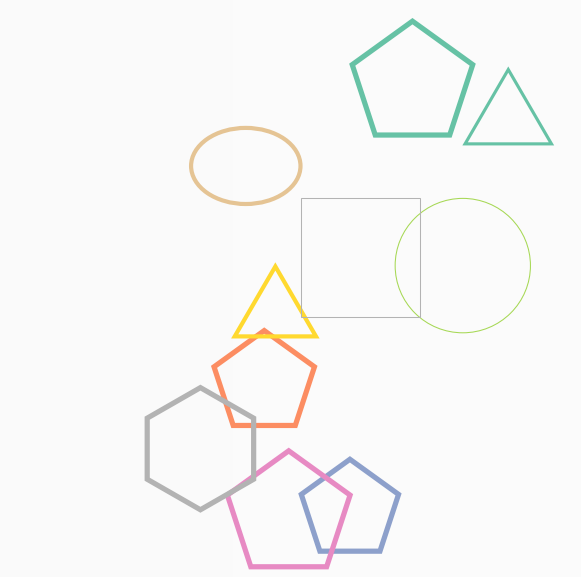[{"shape": "triangle", "thickness": 1.5, "radius": 0.43, "center": [0.874, 0.793]}, {"shape": "pentagon", "thickness": 2.5, "radius": 0.54, "center": [0.71, 0.853]}, {"shape": "pentagon", "thickness": 2.5, "radius": 0.45, "center": [0.455, 0.336]}, {"shape": "pentagon", "thickness": 2.5, "radius": 0.44, "center": [0.602, 0.116]}, {"shape": "pentagon", "thickness": 2.5, "radius": 0.55, "center": [0.497, 0.108]}, {"shape": "circle", "thickness": 0.5, "radius": 0.58, "center": [0.796, 0.539]}, {"shape": "triangle", "thickness": 2, "radius": 0.4, "center": [0.474, 0.457]}, {"shape": "oval", "thickness": 2, "radius": 0.47, "center": [0.423, 0.712]}, {"shape": "hexagon", "thickness": 2.5, "radius": 0.53, "center": [0.345, 0.222]}, {"shape": "square", "thickness": 0.5, "radius": 0.52, "center": [0.62, 0.553]}]